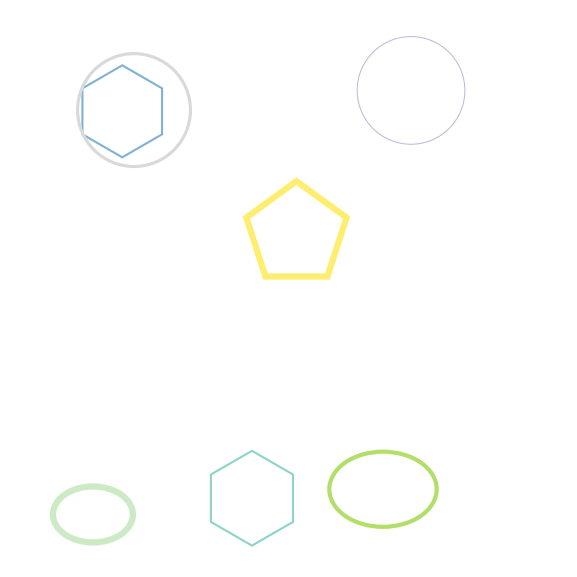[{"shape": "hexagon", "thickness": 1, "radius": 0.41, "center": [0.436, 0.136]}, {"shape": "circle", "thickness": 0.5, "radius": 0.47, "center": [0.712, 0.843]}, {"shape": "hexagon", "thickness": 1, "radius": 0.4, "center": [0.212, 0.806]}, {"shape": "oval", "thickness": 2, "radius": 0.46, "center": [0.663, 0.152]}, {"shape": "circle", "thickness": 1.5, "radius": 0.49, "center": [0.232, 0.809]}, {"shape": "oval", "thickness": 3, "radius": 0.35, "center": [0.161, 0.108]}, {"shape": "pentagon", "thickness": 3, "radius": 0.46, "center": [0.513, 0.594]}]